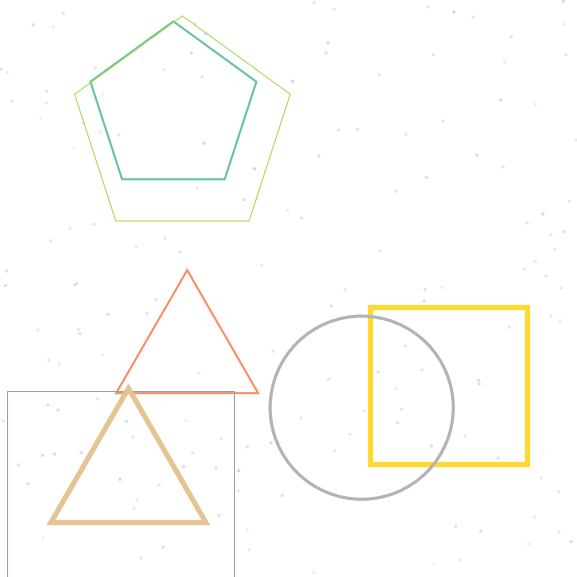[{"shape": "pentagon", "thickness": 1, "radius": 0.76, "center": [0.3, 0.811]}, {"shape": "triangle", "thickness": 1, "radius": 0.71, "center": [0.324, 0.389]}, {"shape": "square", "thickness": 0.5, "radius": 0.98, "center": [0.209, 0.125]}, {"shape": "pentagon", "thickness": 0.5, "radius": 0.98, "center": [0.316, 0.775]}, {"shape": "square", "thickness": 2.5, "radius": 0.68, "center": [0.777, 0.331]}, {"shape": "triangle", "thickness": 2.5, "radius": 0.77, "center": [0.222, 0.172]}, {"shape": "circle", "thickness": 1.5, "radius": 0.79, "center": [0.626, 0.293]}]